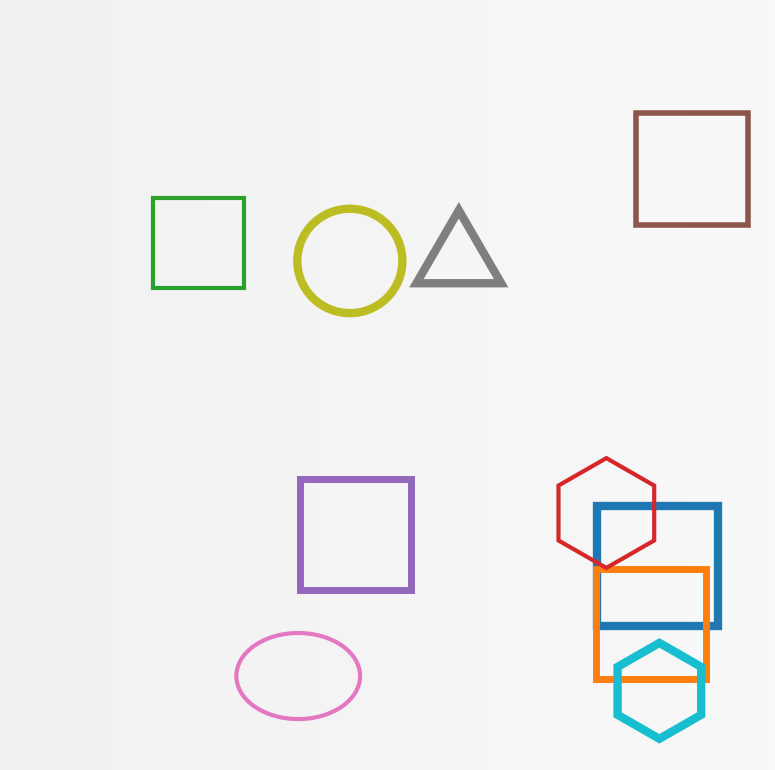[{"shape": "square", "thickness": 3, "radius": 0.39, "center": [0.848, 0.265]}, {"shape": "square", "thickness": 2.5, "radius": 0.36, "center": [0.84, 0.189]}, {"shape": "square", "thickness": 1.5, "radius": 0.29, "center": [0.256, 0.684]}, {"shape": "hexagon", "thickness": 1.5, "radius": 0.36, "center": [0.782, 0.334]}, {"shape": "square", "thickness": 2.5, "radius": 0.36, "center": [0.459, 0.306]}, {"shape": "square", "thickness": 2, "radius": 0.36, "center": [0.893, 0.781]}, {"shape": "oval", "thickness": 1.5, "radius": 0.4, "center": [0.385, 0.122]}, {"shape": "triangle", "thickness": 3, "radius": 0.32, "center": [0.592, 0.664]}, {"shape": "circle", "thickness": 3, "radius": 0.34, "center": [0.451, 0.661]}, {"shape": "hexagon", "thickness": 3, "radius": 0.31, "center": [0.851, 0.103]}]